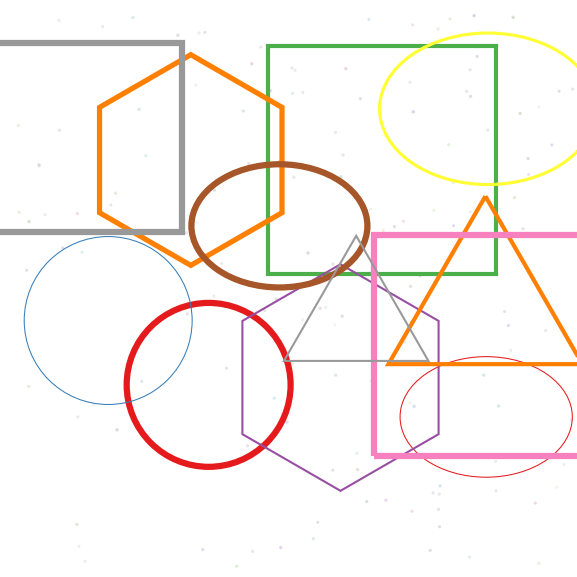[{"shape": "circle", "thickness": 3, "radius": 0.71, "center": [0.361, 0.333]}, {"shape": "oval", "thickness": 0.5, "radius": 0.75, "center": [0.842, 0.277]}, {"shape": "circle", "thickness": 0.5, "radius": 0.73, "center": [0.187, 0.444]}, {"shape": "square", "thickness": 2, "radius": 0.99, "center": [0.662, 0.722]}, {"shape": "hexagon", "thickness": 1, "radius": 0.98, "center": [0.59, 0.345]}, {"shape": "hexagon", "thickness": 2.5, "radius": 0.91, "center": [0.33, 0.722]}, {"shape": "triangle", "thickness": 2, "radius": 0.97, "center": [0.841, 0.466]}, {"shape": "oval", "thickness": 1.5, "radius": 0.94, "center": [0.845, 0.811]}, {"shape": "oval", "thickness": 3, "radius": 0.76, "center": [0.484, 0.608]}, {"shape": "square", "thickness": 3, "radius": 0.96, "center": [0.838, 0.401]}, {"shape": "square", "thickness": 3, "radius": 0.82, "center": [0.151, 0.761]}, {"shape": "triangle", "thickness": 1, "radius": 0.72, "center": [0.617, 0.446]}]